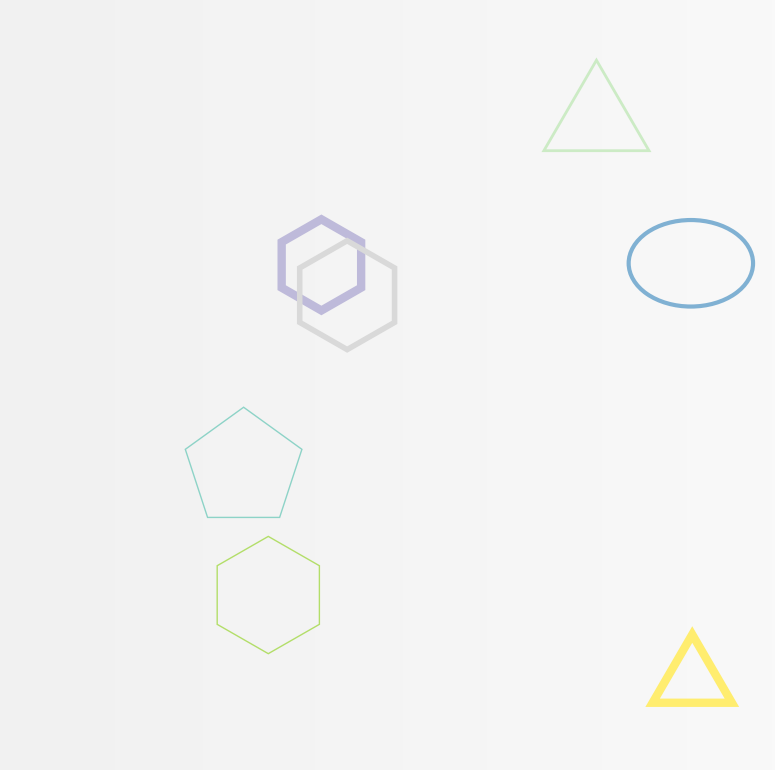[{"shape": "pentagon", "thickness": 0.5, "radius": 0.4, "center": [0.314, 0.392]}, {"shape": "hexagon", "thickness": 3, "radius": 0.3, "center": [0.415, 0.656]}, {"shape": "oval", "thickness": 1.5, "radius": 0.4, "center": [0.891, 0.658]}, {"shape": "hexagon", "thickness": 0.5, "radius": 0.38, "center": [0.346, 0.227]}, {"shape": "hexagon", "thickness": 2, "radius": 0.35, "center": [0.448, 0.617]}, {"shape": "triangle", "thickness": 1, "radius": 0.39, "center": [0.77, 0.843]}, {"shape": "triangle", "thickness": 3, "radius": 0.3, "center": [0.893, 0.117]}]